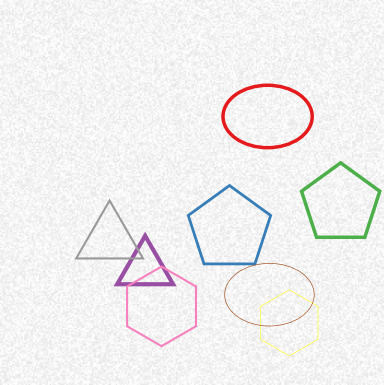[{"shape": "oval", "thickness": 2.5, "radius": 0.58, "center": [0.695, 0.697]}, {"shape": "pentagon", "thickness": 2, "radius": 0.56, "center": [0.596, 0.406]}, {"shape": "pentagon", "thickness": 2.5, "radius": 0.53, "center": [0.885, 0.47]}, {"shape": "triangle", "thickness": 3, "radius": 0.42, "center": [0.377, 0.304]}, {"shape": "hexagon", "thickness": 0.5, "radius": 0.43, "center": [0.751, 0.161]}, {"shape": "oval", "thickness": 0.5, "radius": 0.58, "center": [0.7, 0.235]}, {"shape": "hexagon", "thickness": 1.5, "radius": 0.52, "center": [0.42, 0.204]}, {"shape": "triangle", "thickness": 1.5, "radius": 0.5, "center": [0.285, 0.379]}]